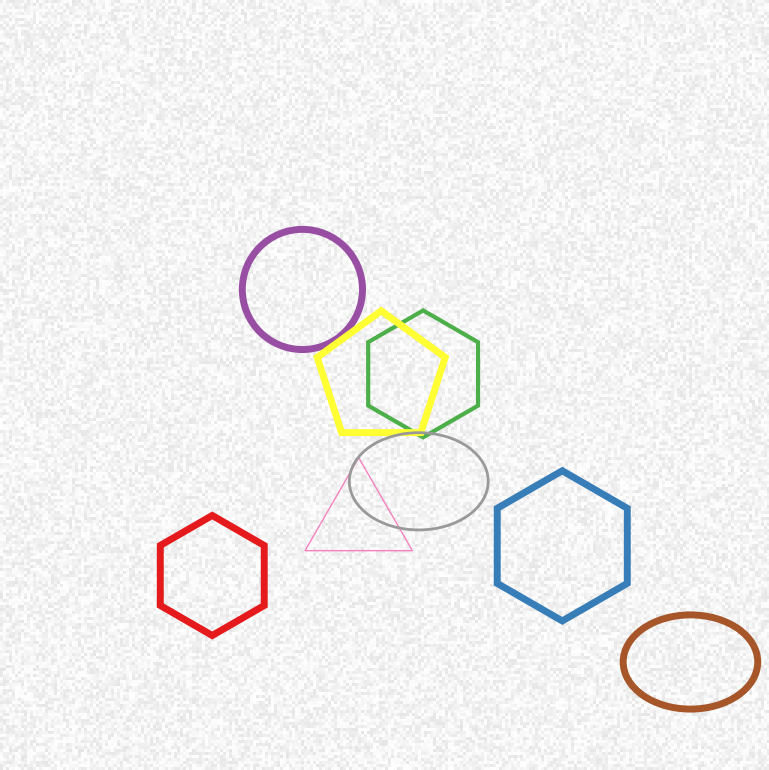[{"shape": "hexagon", "thickness": 2.5, "radius": 0.39, "center": [0.276, 0.253]}, {"shape": "hexagon", "thickness": 2.5, "radius": 0.49, "center": [0.73, 0.291]}, {"shape": "hexagon", "thickness": 1.5, "radius": 0.41, "center": [0.55, 0.514]}, {"shape": "circle", "thickness": 2.5, "radius": 0.39, "center": [0.393, 0.624]}, {"shape": "pentagon", "thickness": 2.5, "radius": 0.44, "center": [0.495, 0.509]}, {"shape": "oval", "thickness": 2.5, "radius": 0.44, "center": [0.897, 0.14]}, {"shape": "triangle", "thickness": 0.5, "radius": 0.4, "center": [0.466, 0.325]}, {"shape": "oval", "thickness": 1, "radius": 0.45, "center": [0.544, 0.375]}]